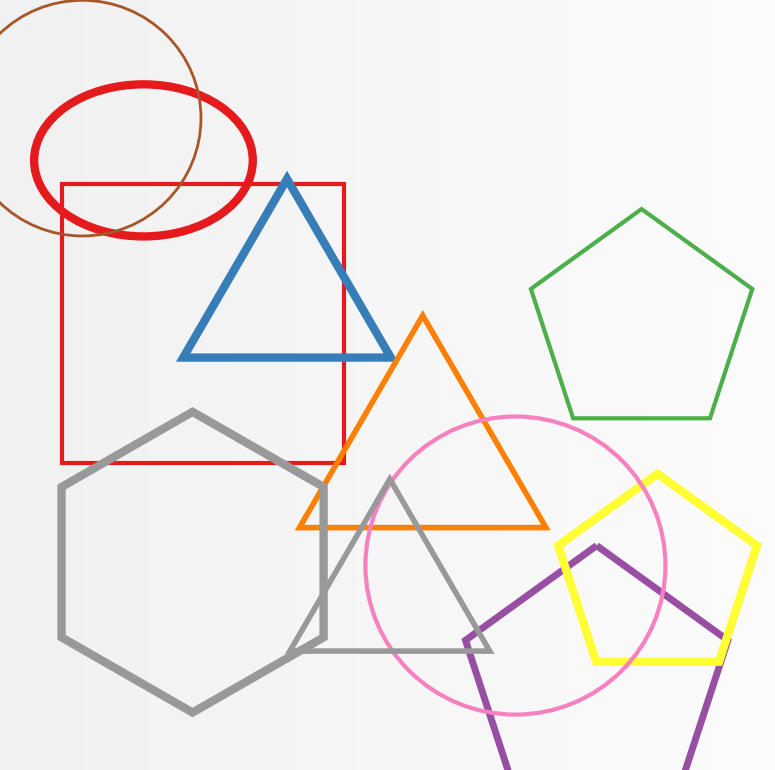[{"shape": "oval", "thickness": 3, "radius": 0.71, "center": [0.185, 0.792]}, {"shape": "square", "thickness": 1.5, "radius": 0.91, "center": [0.262, 0.58]}, {"shape": "triangle", "thickness": 3, "radius": 0.77, "center": [0.37, 0.613]}, {"shape": "pentagon", "thickness": 1.5, "radius": 0.75, "center": [0.828, 0.578]}, {"shape": "pentagon", "thickness": 2.5, "radius": 0.89, "center": [0.77, 0.113]}, {"shape": "triangle", "thickness": 2, "radius": 0.92, "center": [0.545, 0.407]}, {"shape": "pentagon", "thickness": 3, "radius": 0.67, "center": [0.849, 0.25]}, {"shape": "circle", "thickness": 1, "radius": 0.77, "center": [0.106, 0.847]}, {"shape": "circle", "thickness": 1.5, "radius": 0.97, "center": [0.665, 0.266]}, {"shape": "hexagon", "thickness": 3, "radius": 0.98, "center": [0.248, 0.27]}, {"shape": "triangle", "thickness": 2, "radius": 0.74, "center": [0.503, 0.229]}]